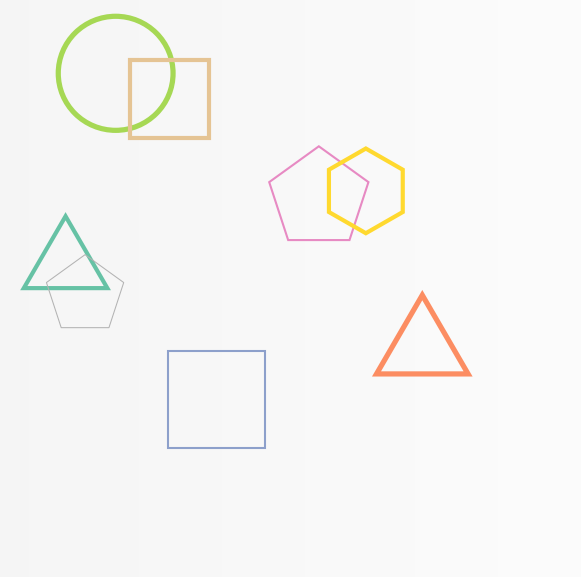[{"shape": "triangle", "thickness": 2, "radius": 0.41, "center": [0.113, 0.542]}, {"shape": "triangle", "thickness": 2.5, "radius": 0.45, "center": [0.727, 0.397]}, {"shape": "square", "thickness": 1, "radius": 0.42, "center": [0.373, 0.308]}, {"shape": "pentagon", "thickness": 1, "radius": 0.45, "center": [0.549, 0.656]}, {"shape": "circle", "thickness": 2.5, "radius": 0.49, "center": [0.199, 0.872]}, {"shape": "hexagon", "thickness": 2, "radius": 0.37, "center": [0.629, 0.669]}, {"shape": "square", "thickness": 2, "radius": 0.34, "center": [0.291, 0.828]}, {"shape": "pentagon", "thickness": 0.5, "radius": 0.35, "center": [0.146, 0.488]}]